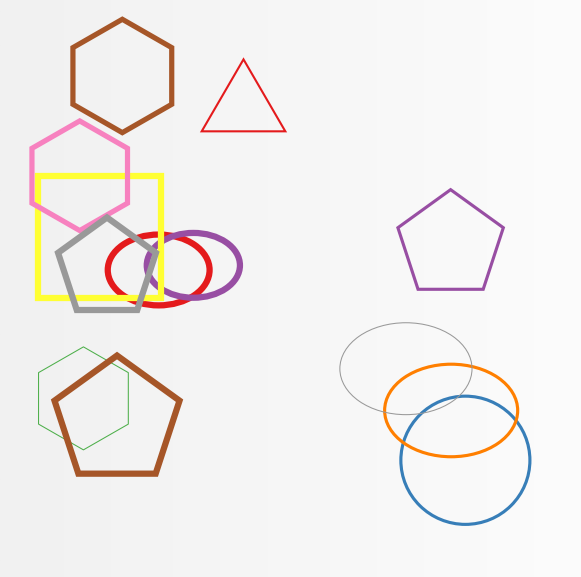[{"shape": "triangle", "thickness": 1, "radius": 0.42, "center": [0.419, 0.813]}, {"shape": "oval", "thickness": 3, "radius": 0.44, "center": [0.273, 0.532]}, {"shape": "circle", "thickness": 1.5, "radius": 0.56, "center": [0.801, 0.202]}, {"shape": "hexagon", "thickness": 0.5, "radius": 0.45, "center": [0.144, 0.309]}, {"shape": "oval", "thickness": 3, "radius": 0.4, "center": [0.333, 0.54]}, {"shape": "pentagon", "thickness": 1.5, "radius": 0.48, "center": [0.775, 0.575]}, {"shape": "oval", "thickness": 1.5, "radius": 0.57, "center": [0.776, 0.288]}, {"shape": "square", "thickness": 3, "radius": 0.53, "center": [0.171, 0.589]}, {"shape": "hexagon", "thickness": 2.5, "radius": 0.49, "center": [0.21, 0.868]}, {"shape": "pentagon", "thickness": 3, "radius": 0.57, "center": [0.201, 0.27]}, {"shape": "hexagon", "thickness": 2.5, "radius": 0.47, "center": [0.137, 0.695]}, {"shape": "pentagon", "thickness": 3, "radius": 0.44, "center": [0.184, 0.534]}, {"shape": "oval", "thickness": 0.5, "radius": 0.57, "center": [0.698, 0.361]}]